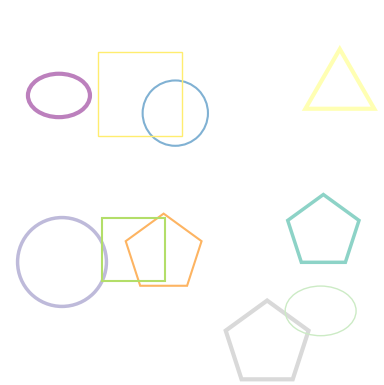[{"shape": "pentagon", "thickness": 2.5, "radius": 0.49, "center": [0.84, 0.397]}, {"shape": "triangle", "thickness": 3, "radius": 0.52, "center": [0.883, 0.769]}, {"shape": "circle", "thickness": 2.5, "radius": 0.58, "center": [0.161, 0.319]}, {"shape": "circle", "thickness": 1.5, "radius": 0.42, "center": [0.455, 0.706]}, {"shape": "pentagon", "thickness": 1.5, "radius": 0.52, "center": [0.425, 0.342]}, {"shape": "square", "thickness": 1.5, "radius": 0.41, "center": [0.347, 0.353]}, {"shape": "pentagon", "thickness": 3, "radius": 0.57, "center": [0.694, 0.106]}, {"shape": "oval", "thickness": 3, "radius": 0.4, "center": [0.153, 0.752]}, {"shape": "oval", "thickness": 1, "radius": 0.46, "center": [0.833, 0.193]}, {"shape": "square", "thickness": 1, "radius": 0.55, "center": [0.364, 0.756]}]